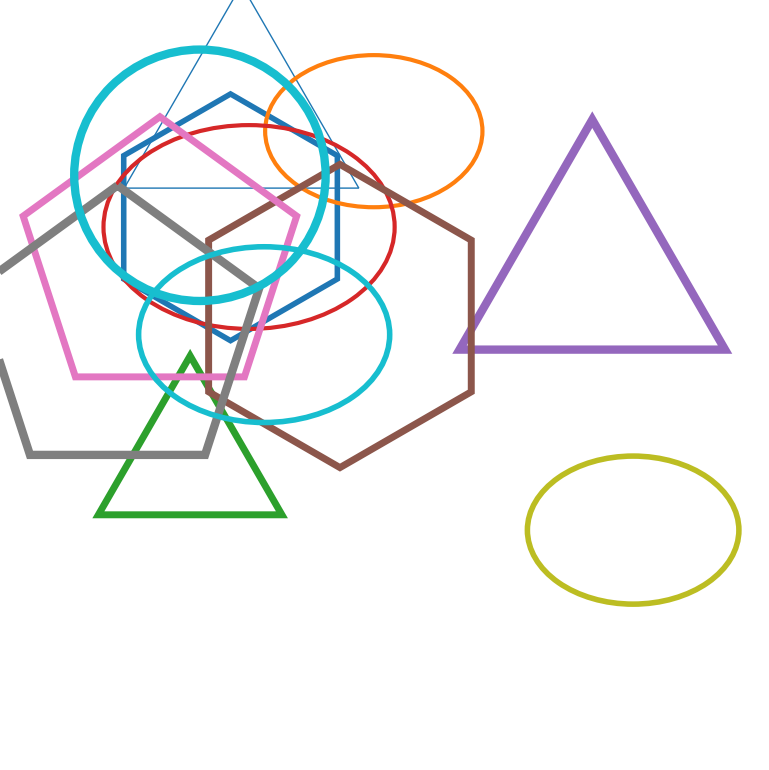[{"shape": "hexagon", "thickness": 2, "radius": 0.8, "center": [0.299, 0.718]}, {"shape": "triangle", "thickness": 0.5, "radius": 0.88, "center": [0.314, 0.844]}, {"shape": "oval", "thickness": 1.5, "radius": 0.71, "center": [0.485, 0.83]}, {"shape": "triangle", "thickness": 2.5, "radius": 0.69, "center": [0.247, 0.4]}, {"shape": "oval", "thickness": 1.5, "radius": 0.95, "center": [0.323, 0.705]}, {"shape": "triangle", "thickness": 3, "radius": 1.0, "center": [0.769, 0.646]}, {"shape": "hexagon", "thickness": 2.5, "radius": 0.98, "center": [0.441, 0.59]}, {"shape": "pentagon", "thickness": 2.5, "radius": 0.93, "center": [0.208, 0.662]}, {"shape": "pentagon", "thickness": 3, "radius": 0.97, "center": [0.153, 0.566]}, {"shape": "oval", "thickness": 2, "radius": 0.69, "center": [0.822, 0.312]}, {"shape": "oval", "thickness": 2, "radius": 0.82, "center": [0.343, 0.565]}, {"shape": "circle", "thickness": 3, "radius": 0.82, "center": [0.26, 0.772]}]